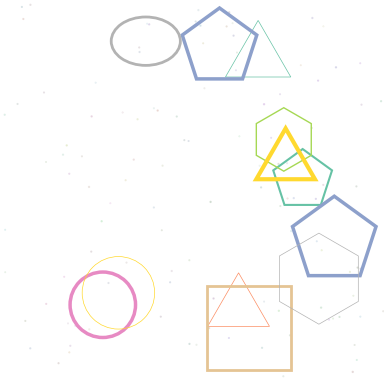[{"shape": "triangle", "thickness": 0.5, "radius": 0.49, "center": [0.67, 0.849]}, {"shape": "pentagon", "thickness": 1.5, "radius": 0.4, "center": [0.786, 0.533]}, {"shape": "triangle", "thickness": 0.5, "radius": 0.46, "center": [0.62, 0.199]}, {"shape": "pentagon", "thickness": 2.5, "radius": 0.51, "center": [0.57, 0.877]}, {"shape": "pentagon", "thickness": 2.5, "radius": 0.57, "center": [0.868, 0.376]}, {"shape": "circle", "thickness": 2.5, "radius": 0.43, "center": [0.267, 0.208]}, {"shape": "hexagon", "thickness": 1, "radius": 0.41, "center": [0.737, 0.638]}, {"shape": "triangle", "thickness": 3, "radius": 0.44, "center": [0.742, 0.578]}, {"shape": "circle", "thickness": 0.5, "radius": 0.47, "center": [0.308, 0.239]}, {"shape": "square", "thickness": 2, "radius": 0.55, "center": [0.646, 0.148]}, {"shape": "oval", "thickness": 2, "radius": 0.45, "center": [0.379, 0.893]}, {"shape": "hexagon", "thickness": 0.5, "radius": 0.59, "center": [0.828, 0.276]}]